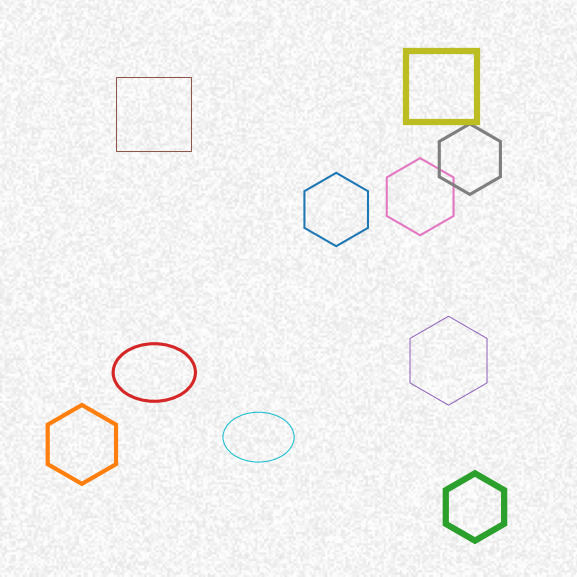[{"shape": "hexagon", "thickness": 1, "radius": 0.32, "center": [0.582, 0.636]}, {"shape": "hexagon", "thickness": 2, "radius": 0.34, "center": [0.142, 0.23]}, {"shape": "hexagon", "thickness": 3, "radius": 0.29, "center": [0.822, 0.121]}, {"shape": "oval", "thickness": 1.5, "radius": 0.36, "center": [0.267, 0.354]}, {"shape": "hexagon", "thickness": 0.5, "radius": 0.38, "center": [0.777, 0.375]}, {"shape": "square", "thickness": 0.5, "radius": 0.32, "center": [0.266, 0.801]}, {"shape": "hexagon", "thickness": 1, "radius": 0.33, "center": [0.728, 0.659]}, {"shape": "hexagon", "thickness": 1.5, "radius": 0.31, "center": [0.814, 0.724]}, {"shape": "square", "thickness": 3, "radius": 0.31, "center": [0.764, 0.849]}, {"shape": "oval", "thickness": 0.5, "radius": 0.31, "center": [0.448, 0.242]}]